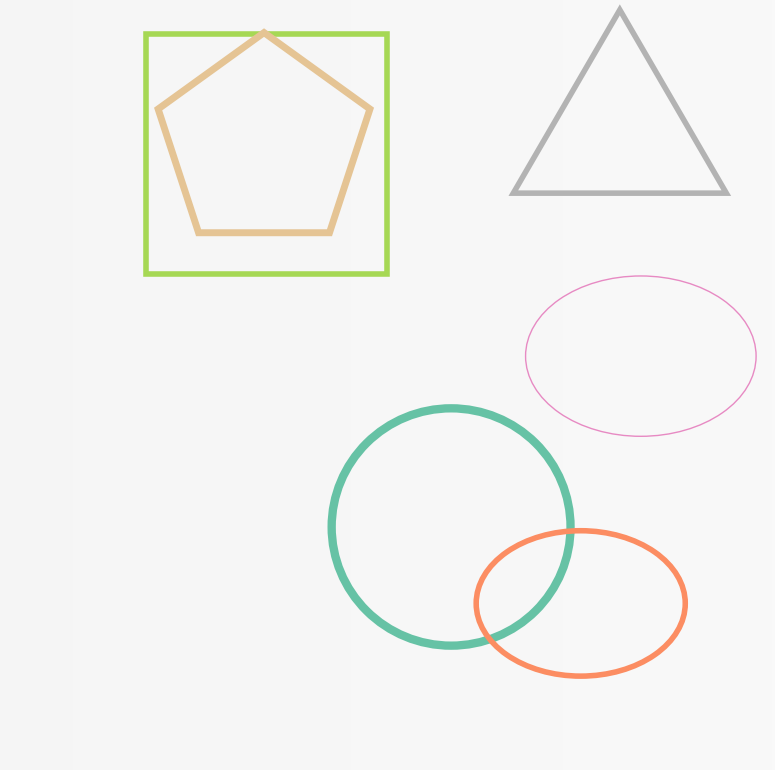[{"shape": "circle", "thickness": 3, "radius": 0.77, "center": [0.582, 0.316]}, {"shape": "oval", "thickness": 2, "radius": 0.67, "center": [0.749, 0.216]}, {"shape": "oval", "thickness": 0.5, "radius": 0.74, "center": [0.827, 0.537]}, {"shape": "square", "thickness": 2, "radius": 0.78, "center": [0.344, 0.8]}, {"shape": "pentagon", "thickness": 2.5, "radius": 0.72, "center": [0.341, 0.814]}, {"shape": "triangle", "thickness": 2, "radius": 0.79, "center": [0.8, 0.828]}]